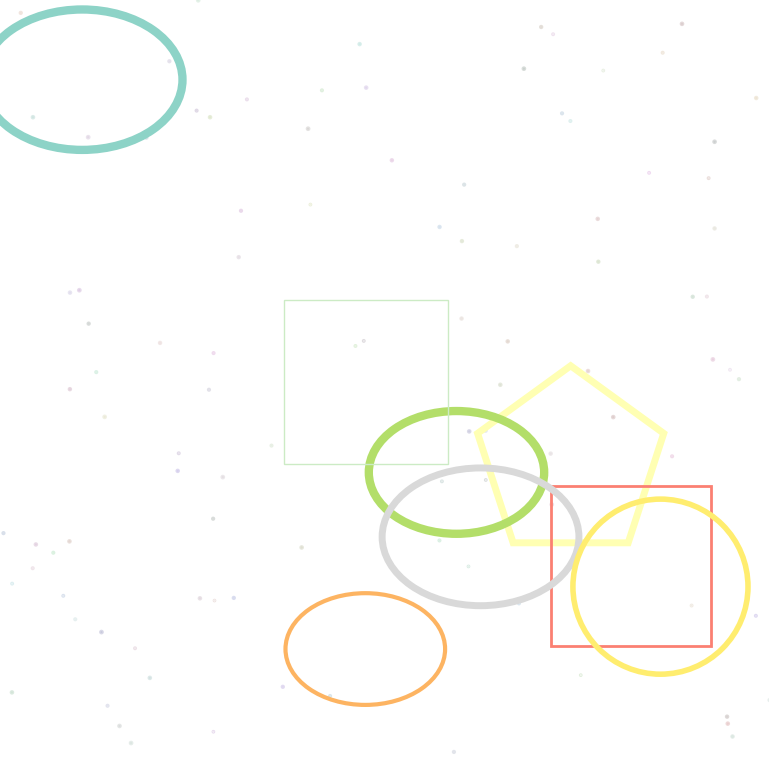[{"shape": "oval", "thickness": 3, "radius": 0.65, "center": [0.107, 0.896]}, {"shape": "pentagon", "thickness": 2.5, "radius": 0.64, "center": [0.741, 0.398]}, {"shape": "square", "thickness": 1, "radius": 0.52, "center": [0.82, 0.265]}, {"shape": "oval", "thickness": 1.5, "radius": 0.52, "center": [0.474, 0.157]}, {"shape": "oval", "thickness": 3, "radius": 0.57, "center": [0.593, 0.386]}, {"shape": "oval", "thickness": 2.5, "radius": 0.64, "center": [0.624, 0.303]}, {"shape": "square", "thickness": 0.5, "radius": 0.53, "center": [0.475, 0.504]}, {"shape": "circle", "thickness": 2, "radius": 0.57, "center": [0.858, 0.238]}]